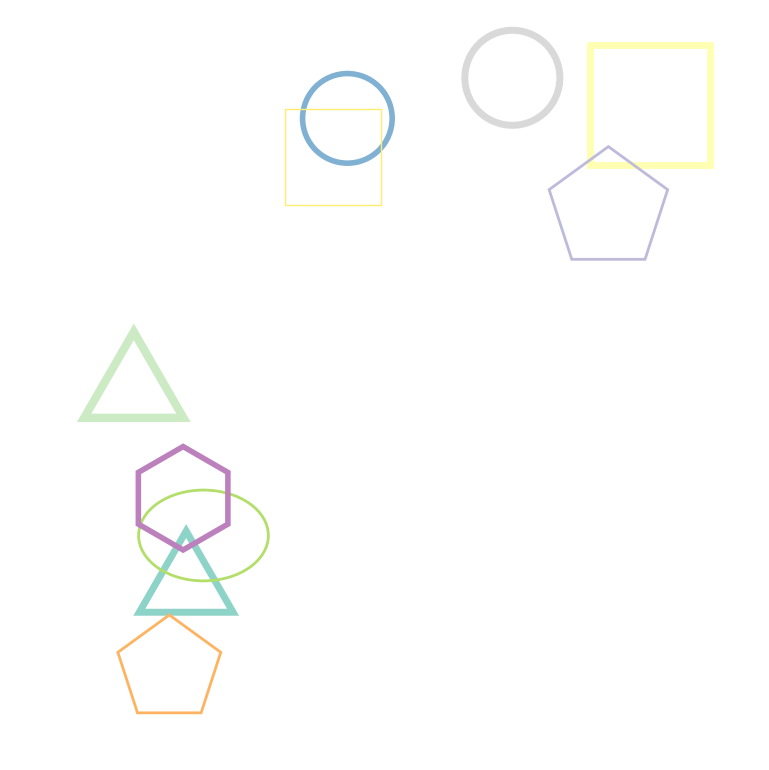[{"shape": "triangle", "thickness": 2.5, "radius": 0.35, "center": [0.242, 0.24]}, {"shape": "square", "thickness": 2.5, "radius": 0.39, "center": [0.844, 0.864]}, {"shape": "pentagon", "thickness": 1, "radius": 0.4, "center": [0.79, 0.729]}, {"shape": "circle", "thickness": 2, "radius": 0.29, "center": [0.451, 0.846]}, {"shape": "pentagon", "thickness": 1, "radius": 0.35, "center": [0.22, 0.131]}, {"shape": "oval", "thickness": 1, "radius": 0.42, "center": [0.264, 0.305]}, {"shape": "circle", "thickness": 2.5, "radius": 0.31, "center": [0.665, 0.899]}, {"shape": "hexagon", "thickness": 2, "radius": 0.34, "center": [0.238, 0.353]}, {"shape": "triangle", "thickness": 3, "radius": 0.37, "center": [0.174, 0.495]}, {"shape": "square", "thickness": 0.5, "radius": 0.31, "center": [0.432, 0.796]}]